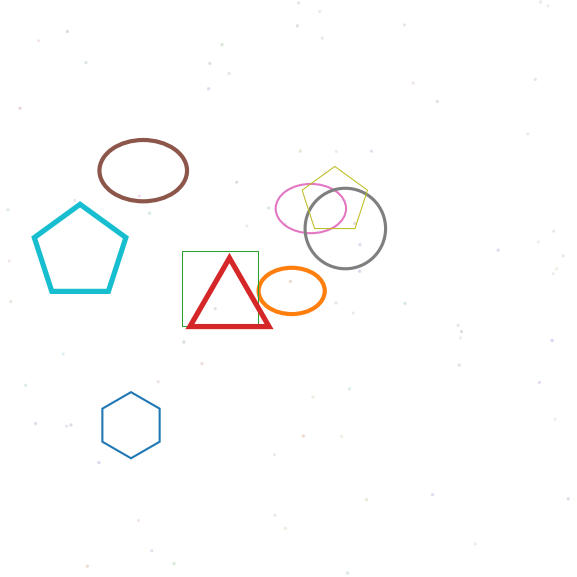[{"shape": "hexagon", "thickness": 1, "radius": 0.29, "center": [0.227, 0.263]}, {"shape": "oval", "thickness": 2, "radius": 0.29, "center": [0.505, 0.495]}, {"shape": "square", "thickness": 0.5, "radius": 0.33, "center": [0.381, 0.499]}, {"shape": "triangle", "thickness": 2.5, "radius": 0.4, "center": [0.397, 0.473]}, {"shape": "oval", "thickness": 2, "radius": 0.38, "center": [0.248, 0.704]}, {"shape": "oval", "thickness": 1, "radius": 0.3, "center": [0.538, 0.638]}, {"shape": "circle", "thickness": 1.5, "radius": 0.35, "center": [0.598, 0.603]}, {"shape": "pentagon", "thickness": 0.5, "radius": 0.3, "center": [0.58, 0.651]}, {"shape": "pentagon", "thickness": 2.5, "radius": 0.42, "center": [0.139, 0.562]}]